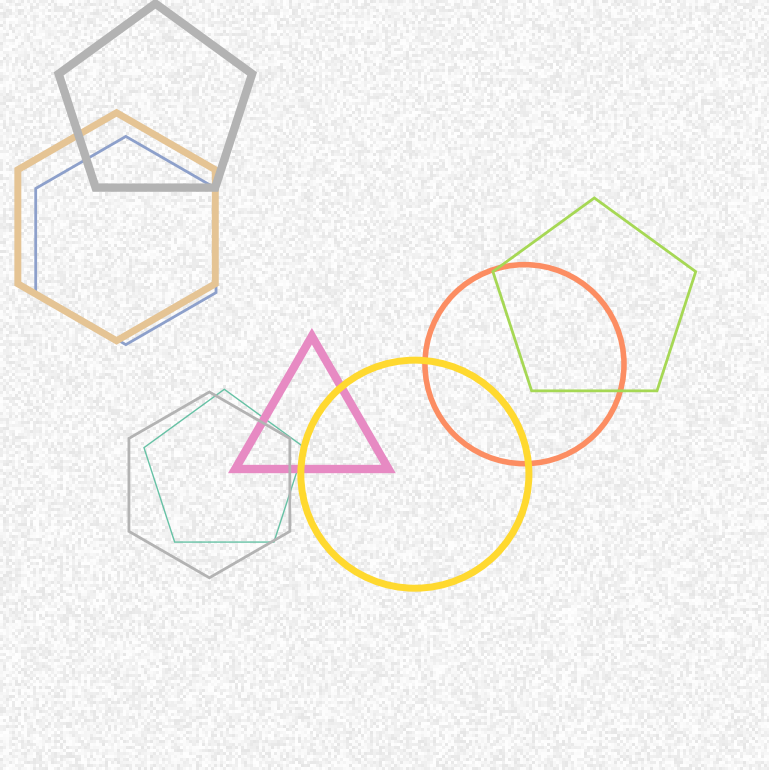[{"shape": "pentagon", "thickness": 0.5, "radius": 0.55, "center": [0.291, 0.385]}, {"shape": "circle", "thickness": 2, "radius": 0.65, "center": [0.681, 0.527]}, {"shape": "hexagon", "thickness": 1, "radius": 0.68, "center": [0.163, 0.688]}, {"shape": "triangle", "thickness": 3, "radius": 0.57, "center": [0.405, 0.448]}, {"shape": "pentagon", "thickness": 1, "radius": 0.69, "center": [0.772, 0.604]}, {"shape": "circle", "thickness": 2.5, "radius": 0.74, "center": [0.539, 0.384]}, {"shape": "hexagon", "thickness": 2.5, "radius": 0.74, "center": [0.151, 0.706]}, {"shape": "pentagon", "thickness": 3, "radius": 0.66, "center": [0.202, 0.863]}, {"shape": "hexagon", "thickness": 1, "radius": 0.6, "center": [0.272, 0.37]}]